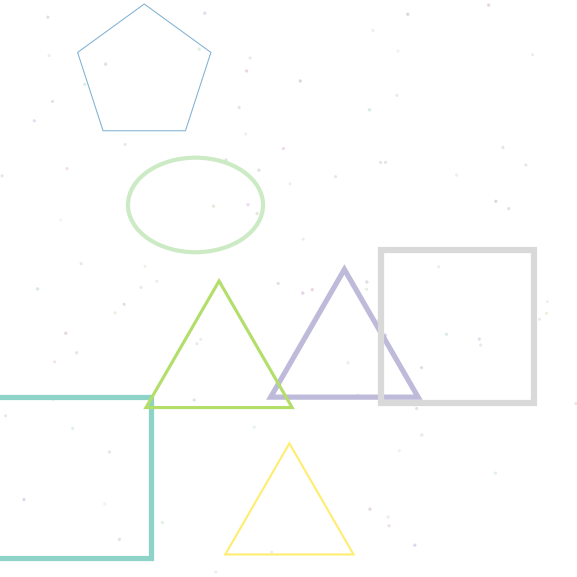[{"shape": "square", "thickness": 2.5, "radius": 0.69, "center": [0.123, 0.172]}, {"shape": "triangle", "thickness": 2.5, "radius": 0.74, "center": [0.596, 0.385]}, {"shape": "pentagon", "thickness": 0.5, "radius": 0.61, "center": [0.25, 0.871]}, {"shape": "triangle", "thickness": 1.5, "radius": 0.73, "center": [0.379, 0.366]}, {"shape": "square", "thickness": 3, "radius": 0.66, "center": [0.791, 0.434]}, {"shape": "oval", "thickness": 2, "radius": 0.58, "center": [0.339, 0.644]}, {"shape": "triangle", "thickness": 1, "radius": 0.64, "center": [0.501, 0.103]}]